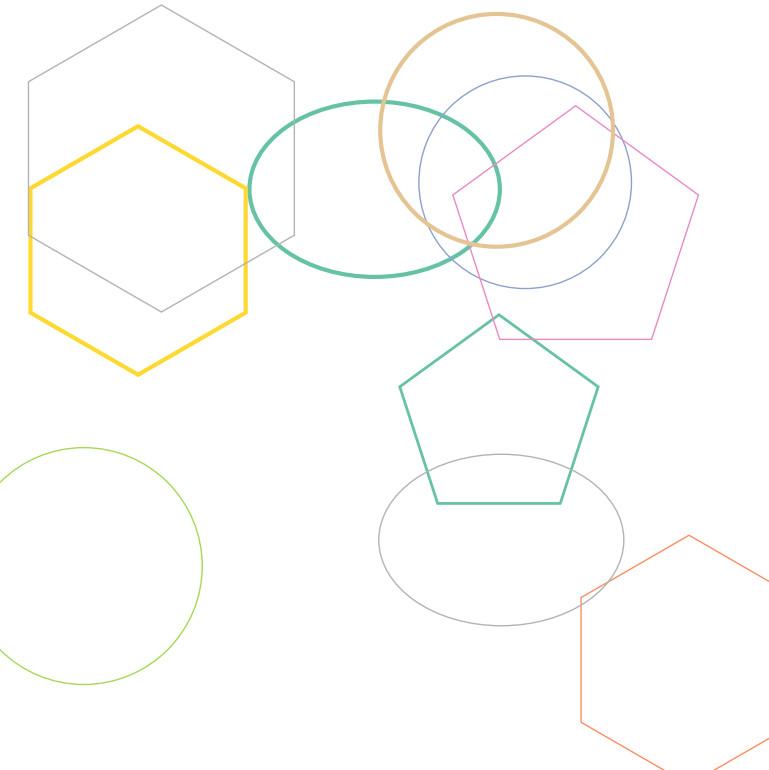[{"shape": "oval", "thickness": 1.5, "radius": 0.81, "center": [0.487, 0.754]}, {"shape": "pentagon", "thickness": 1, "radius": 0.68, "center": [0.648, 0.456]}, {"shape": "hexagon", "thickness": 0.5, "radius": 0.81, "center": [0.895, 0.143]}, {"shape": "circle", "thickness": 0.5, "radius": 0.69, "center": [0.682, 0.763]}, {"shape": "pentagon", "thickness": 0.5, "radius": 0.84, "center": [0.748, 0.695]}, {"shape": "circle", "thickness": 0.5, "radius": 0.77, "center": [0.109, 0.265]}, {"shape": "hexagon", "thickness": 1.5, "radius": 0.81, "center": [0.179, 0.675]}, {"shape": "circle", "thickness": 1.5, "radius": 0.76, "center": [0.645, 0.831]}, {"shape": "oval", "thickness": 0.5, "radius": 0.8, "center": [0.651, 0.299]}, {"shape": "hexagon", "thickness": 0.5, "radius": 1.0, "center": [0.21, 0.794]}]